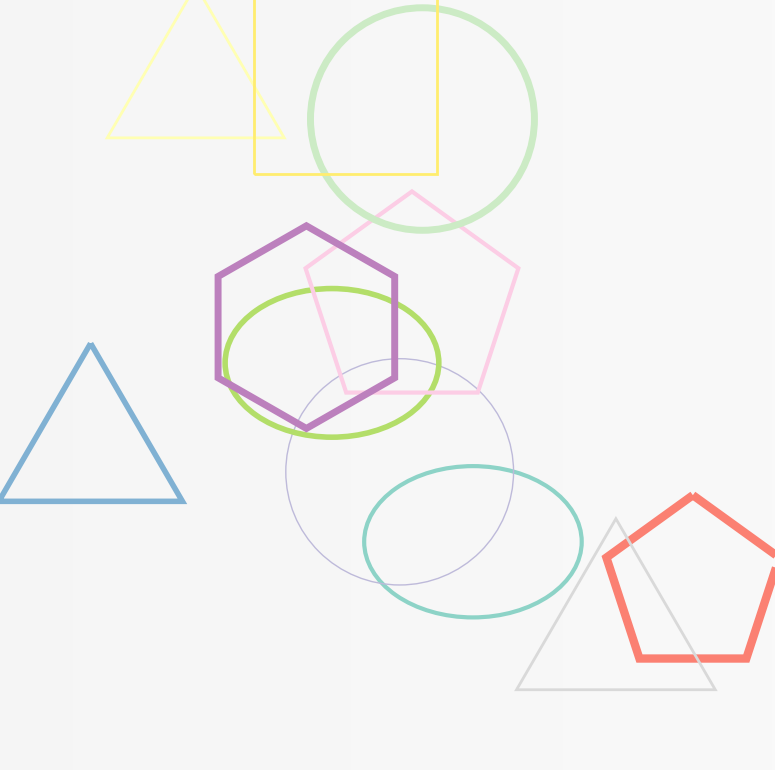[{"shape": "oval", "thickness": 1.5, "radius": 0.7, "center": [0.61, 0.296]}, {"shape": "triangle", "thickness": 1, "radius": 0.66, "center": [0.253, 0.887]}, {"shape": "circle", "thickness": 0.5, "radius": 0.73, "center": [0.516, 0.387]}, {"shape": "pentagon", "thickness": 3, "radius": 0.59, "center": [0.894, 0.24]}, {"shape": "triangle", "thickness": 2, "radius": 0.68, "center": [0.117, 0.417]}, {"shape": "oval", "thickness": 2, "radius": 0.69, "center": [0.428, 0.529]}, {"shape": "pentagon", "thickness": 1.5, "radius": 0.72, "center": [0.532, 0.607]}, {"shape": "triangle", "thickness": 1, "radius": 0.74, "center": [0.795, 0.178]}, {"shape": "hexagon", "thickness": 2.5, "radius": 0.66, "center": [0.395, 0.575]}, {"shape": "circle", "thickness": 2.5, "radius": 0.72, "center": [0.545, 0.845]}, {"shape": "square", "thickness": 1, "radius": 0.59, "center": [0.446, 0.892]}]